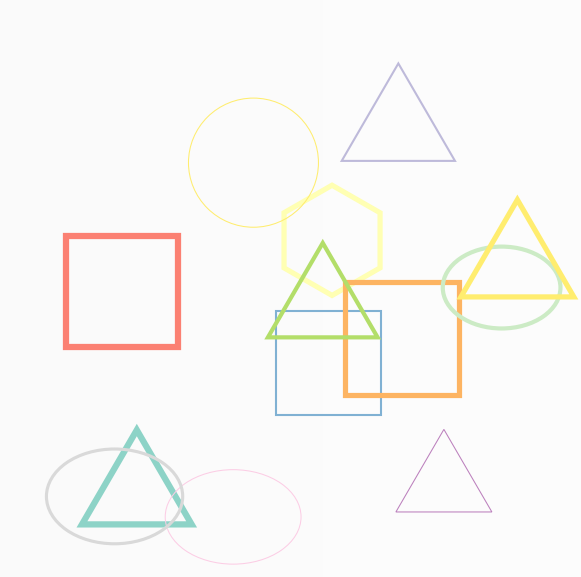[{"shape": "triangle", "thickness": 3, "radius": 0.54, "center": [0.235, 0.146]}, {"shape": "hexagon", "thickness": 2.5, "radius": 0.48, "center": [0.571, 0.583]}, {"shape": "triangle", "thickness": 1, "radius": 0.56, "center": [0.685, 0.777]}, {"shape": "square", "thickness": 3, "radius": 0.48, "center": [0.209, 0.495]}, {"shape": "square", "thickness": 1, "radius": 0.45, "center": [0.565, 0.371]}, {"shape": "square", "thickness": 2.5, "radius": 0.49, "center": [0.692, 0.413]}, {"shape": "triangle", "thickness": 2, "radius": 0.54, "center": [0.555, 0.469]}, {"shape": "oval", "thickness": 0.5, "radius": 0.58, "center": [0.401, 0.104]}, {"shape": "oval", "thickness": 1.5, "radius": 0.59, "center": [0.197, 0.14]}, {"shape": "triangle", "thickness": 0.5, "radius": 0.48, "center": [0.764, 0.16]}, {"shape": "oval", "thickness": 2, "radius": 0.51, "center": [0.863, 0.501]}, {"shape": "triangle", "thickness": 2.5, "radius": 0.56, "center": [0.89, 0.541]}, {"shape": "circle", "thickness": 0.5, "radius": 0.56, "center": [0.436, 0.717]}]